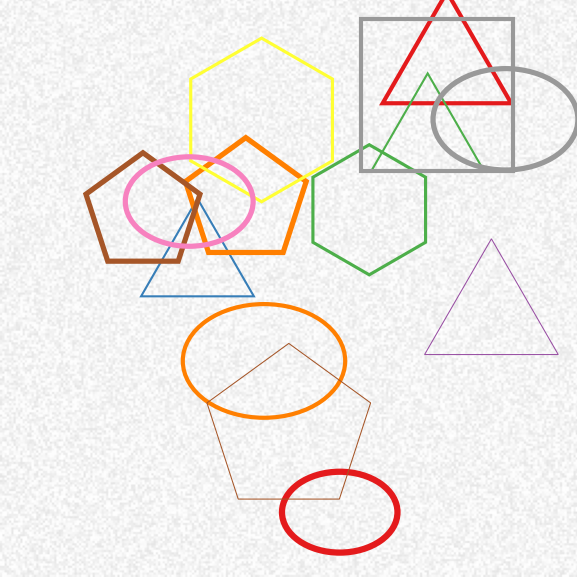[{"shape": "triangle", "thickness": 2, "radius": 0.64, "center": [0.774, 0.885]}, {"shape": "oval", "thickness": 3, "radius": 0.5, "center": [0.588, 0.112]}, {"shape": "triangle", "thickness": 1, "radius": 0.56, "center": [0.342, 0.542]}, {"shape": "hexagon", "thickness": 1.5, "radius": 0.56, "center": [0.639, 0.636]}, {"shape": "triangle", "thickness": 1, "radius": 0.57, "center": [0.741, 0.759]}, {"shape": "triangle", "thickness": 0.5, "radius": 0.67, "center": [0.851, 0.452]}, {"shape": "pentagon", "thickness": 2.5, "radius": 0.55, "center": [0.426, 0.651]}, {"shape": "oval", "thickness": 2, "radius": 0.7, "center": [0.457, 0.374]}, {"shape": "hexagon", "thickness": 1.5, "radius": 0.71, "center": [0.453, 0.791]}, {"shape": "pentagon", "thickness": 2.5, "radius": 0.52, "center": [0.248, 0.631]}, {"shape": "pentagon", "thickness": 0.5, "radius": 0.74, "center": [0.5, 0.255]}, {"shape": "oval", "thickness": 2.5, "radius": 0.55, "center": [0.328, 0.65]}, {"shape": "square", "thickness": 2, "radius": 0.66, "center": [0.757, 0.834]}, {"shape": "oval", "thickness": 2.5, "radius": 0.63, "center": [0.875, 0.793]}]